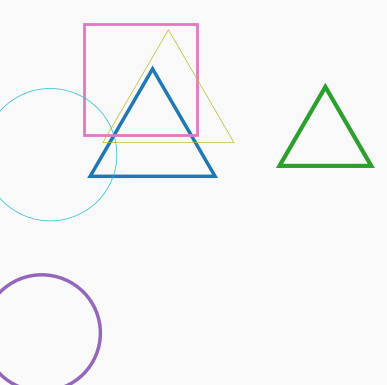[{"shape": "triangle", "thickness": 2.5, "radius": 0.93, "center": [0.394, 0.635]}, {"shape": "triangle", "thickness": 3, "radius": 0.68, "center": [0.84, 0.638]}, {"shape": "circle", "thickness": 2.5, "radius": 0.76, "center": [0.108, 0.135]}, {"shape": "square", "thickness": 2, "radius": 0.72, "center": [0.362, 0.793]}, {"shape": "triangle", "thickness": 0.5, "radius": 0.98, "center": [0.435, 0.727]}, {"shape": "circle", "thickness": 0.5, "radius": 0.86, "center": [0.13, 0.598]}]